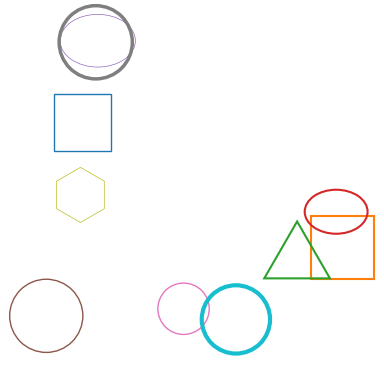[{"shape": "square", "thickness": 1, "radius": 0.37, "center": [0.214, 0.683]}, {"shape": "square", "thickness": 1.5, "radius": 0.41, "center": [0.889, 0.357]}, {"shape": "triangle", "thickness": 1.5, "radius": 0.49, "center": [0.772, 0.326]}, {"shape": "oval", "thickness": 1.5, "radius": 0.41, "center": [0.873, 0.45]}, {"shape": "oval", "thickness": 0.5, "radius": 0.49, "center": [0.254, 0.894]}, {"shape": "circle", "thickness": 1, "radius": 0.48, "center": [0.12, 0.18]}, {"shape": "circle", "thickness": 1, "radius": 0.33, "center": [0.477, 0.198]}, {"shape": "circle", "thickness": 2.5, "radius": 0.48, "center": [0.249, 0.89]}, {"shape": "hexagon", "thickness": 0.5, "radius": 0.36, "center": [0.209, 0.494]}, {"shape": "circle", "thickness": 3, "radius": 0.44, "center": [0.613, 0.17]}]